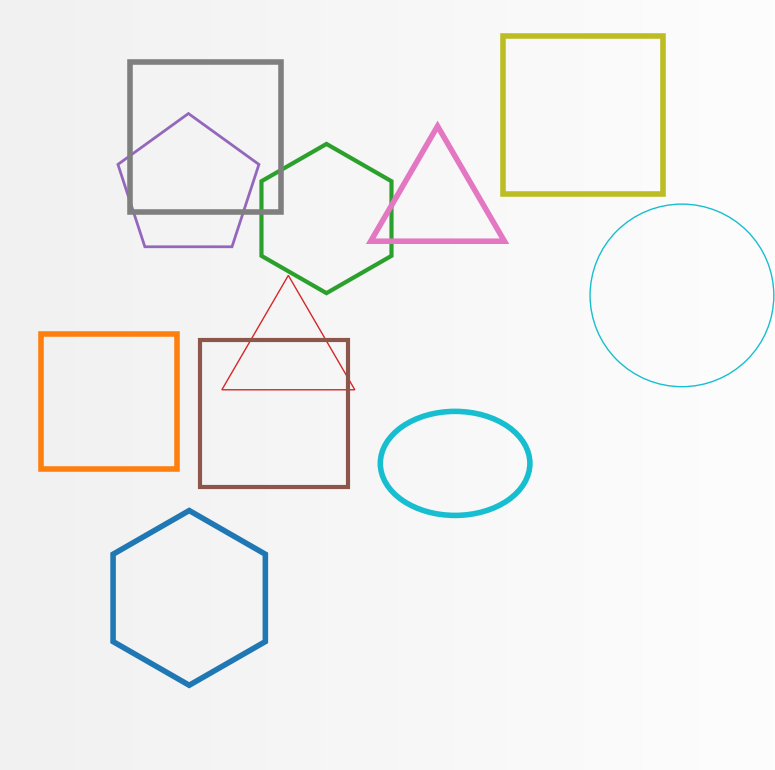[{"shape": "hexagon", "thickness": 2, "radius": 0.57, "center": [0.244, 0.224]}, {"shape": "square", "thickness": 2, "radius": 0.44, "center": [0.141, 0.478]}, {"shape": "hexagon", "thickness": 1.5, "radius": 0.48, "center": [0.421, 0.716]}, {"shape": "triangle", "thickness": 0.5, "radius": 0.5, "center": [0.372, 0.543]}, {"shape": "pentagon", "thickness": 1, "radius": 0.48, "center": [0.243, 0.757]}, {"shape": "square", "thickness": 1.5, "radius": 0.48, "center": [0.353, 0.463]}, {"shape": "triangle", "thickness": 2, "radius": 0.5, "center": [0.565, 0.737]}, {"shape": "square", "thickness": 2, "radius": 0.49, "center": [0.266, 0.822]}, {"shape": "square", "thickness": 2, "radius": 0.52, "center": [0.752, 0.851]}, {"shape": "circle", "thickness": 0.5, "radius": 0.59, "center": [0.88, 0.616]}, {"shape": "oval", "thickness": 2, "radius": 0.48, "center": [0.587, 0.398]}]